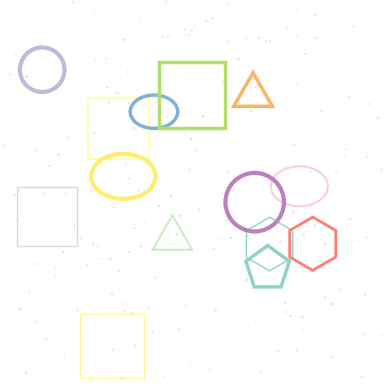[{"shape": "pentagon", "thickness": 2.5, "radius": 0.3, "center": [0.695, 0.303]}, {"shape": "hexagon", "thickness": 1, "radius": 0.35, "center": [0.7, 0.366]}, {"shape": "square", "thickness": 1.5, "radius": 0.39, "center": [0.308, 0.667]}, {"shape": "circle", "thickness": 3, "radius": 0.29, "center": [0.11, 0.819]}, {"shape": "hexagon", "thickness": 2, "radius": 0.35, "center": [0.812, 0.367]}, {"shape": "oval", "thickness": 2.5, "radius": 0.31, "center": [0.4, 0.71]}, {"shape": "triangle", "thickness": 2.5, "radius": 0.29, "center": [0.657, 0.753]}, {"shape": "square", "thickness": 2.5, "radius": 0.43, "center": [0.498, 0.753]}, {"shape": "oval", "thickness": 1.5, "radius": 0.37, "center": [0.778, 0.516]}, {"shape": "square", "thickness": 1, "radius": 0.39, "center": [0.123, 0.438]}, {"shape": "circle", "thickness": 3, "radius": 0.38, "center": [0.662, 0.475]}, {"shape": "triangle", "thickness": 1.5, "radius": 0.3, "center": [0.448, 0.381]}, {"shape": "square", "thickness": 0.5, "radius": 0.42, "center": [0.291, 0.102]}, {"shape": "oval", "thickness": 3, "radius": 0.42, "center": [0.32, 0.542]}]